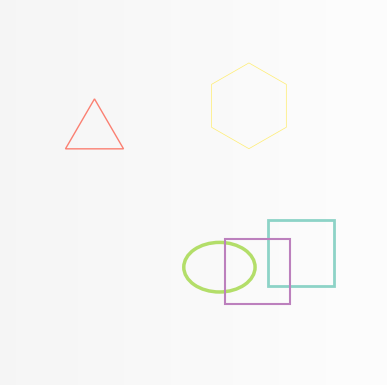[{"shape": "square", "thickness": 2, "radius": 0.42, "center": [0.777, 0.343]}, {"shape": "triangle", "thickness": 1, "radius": 0.43, "center": [0.244, 0.657]}, {"shape": "oval", "thickness": 2.5, "radius": 0.46, "center": [0.566, 0.306]}, {"shape": "square", "thickness": 1.5, "radius": 0.42, "center": [0.665, 0.295]}, {"shape": "hexagon", "thickness": 0.5, "radius": 0.56, "center": [0.642, 0.725]}]